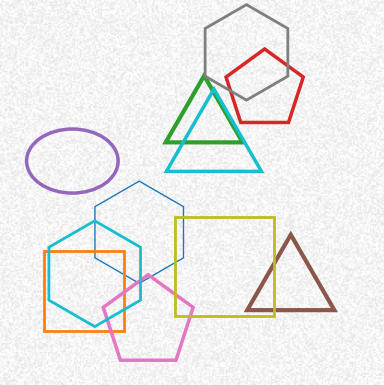[{"shape": "hexagon", "thickness": 1, "radius": 0.66, "center": [0.362, 0.397]}, {"shape": "square", "thickness": 2, "radius": 0.52, "center": [0.219, 0.244]}, {"shape": "triangle", "thickness": 3, "radius": 0.58, "center": [0.53, 0.688]}, {"shape": "pentagon", "thickness": 2.5, "radius": 0.53, "center": [0.687, 0.767]}, {"shape": "oval", "thickness": 2.5, "radius": 0.59, "center": [0.188, 0.582]}, {"shape": "triangle", "thickness": 3, "radius": 0.65, "center": [0.755, 0.26]}, {"shape": "pentagon", "thickness": 2.5, "radius": 0.61, "center": [0.385, 0.164]}, {"shape": "hexagon", "thickness": 2, "radius": 0.62, "center": [0.64, 0.864]}, {"shape": "square", "thickness": 2, "radius": 0.65, "center": [0.583, 0.307]}, {"shape": "triangle", "thickness": 2.5, "radius": 0.71, "center": [0.556, 0.626]}, {"shape": "hexagon", "thickness": 2, "radius": 0.69, "center": [0.246, 0.289]}]